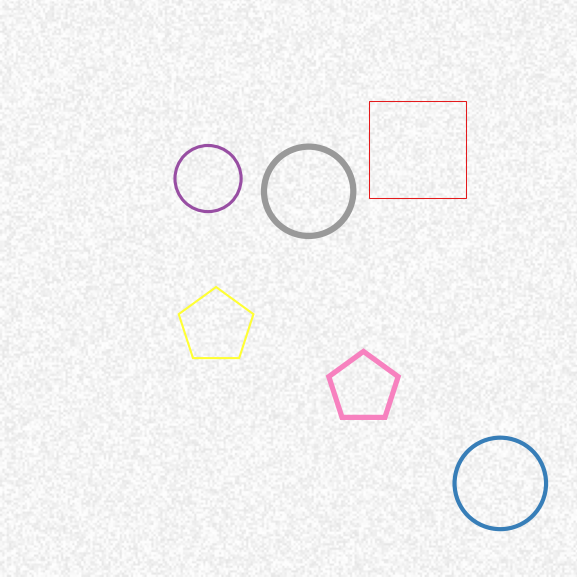[{"shape": "square", "thickness": 0.5, "radius": 0.42, "center": [0.723, 0.74]}, {"shape": "circle", "thickness": 2, "radius": 0.4, "center": [0.866, 0.162]}, {"shape": "circle", "thickness": 1.5, "radius": 0.29, "center": [0.36, 0.69]}, {"shape": "pentagon", "thickness": 1, "radius": 0.34, "center": [0.374, 0.434]}, {"shape": "pentagon", "thickness": 2.5, "radius": 0.32, "center": [0.629, 0.327]}, {"shape": "circle", "thickness": 3, "radius": 0.39, "center": [0.534, 0.668]}]